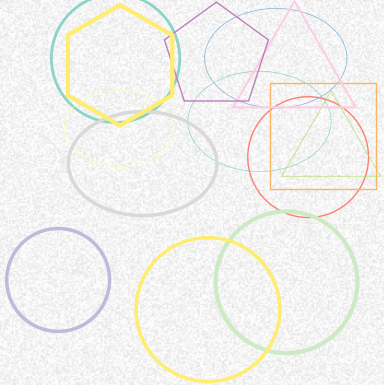[{"shape": "circle", "thickness": 2, "radius": 0.83, "center": [0.3, 0.848]}, {"shape": "oval", "thickness": 0.5, "radius": 0.93, "center": [0.674, 0.685]}, {"shape": "oval", "thickness": 0.5, "radius": 0.71, "center": [0.309, 0.667]}, {"shape": "circle", "thickness": 2.5, "radius": 0.67, "center": [0.151, 0.273]}, {"shape": "circle", "thickness": 1, "radius": 0.78, "center": [0.8, 0.592]}, {"shape": "oval", "thickness": 0.5, "radius": 0.92, "center": [0.716, 0.849]}, {"shape": "square", "thickness": 1, "radius": 0.68, "center": [0.839, 0.646]}, {"shape": "triangle", "thickness": 0.5, "radius": 0.74, "center": [0.86, 0.616]}, {"shape": "triangle", "thickness": 1.5, "radius": 0.92, "center": [0.765, 0.813]}, {"shape": "oval", "thickness": 2.5, "radius": 0.96, "center": [0.37, 0.575]}, {"shape": "pentagon", "thickness": 1, "radius": 0.71, "center": [0.562, 0.853]}, {"shape": "circle", "thickness": 3, "radius": 0.92, "center": [0.744, 0.267]}, {"shape": "circle", "thickness": 2.5, "radius": 0.93, "center": [0.54, 0.196]}, {"shape": "hexagon", "thickness": 3, "radius": 0.78, "center": [0.312, 0.83]}]